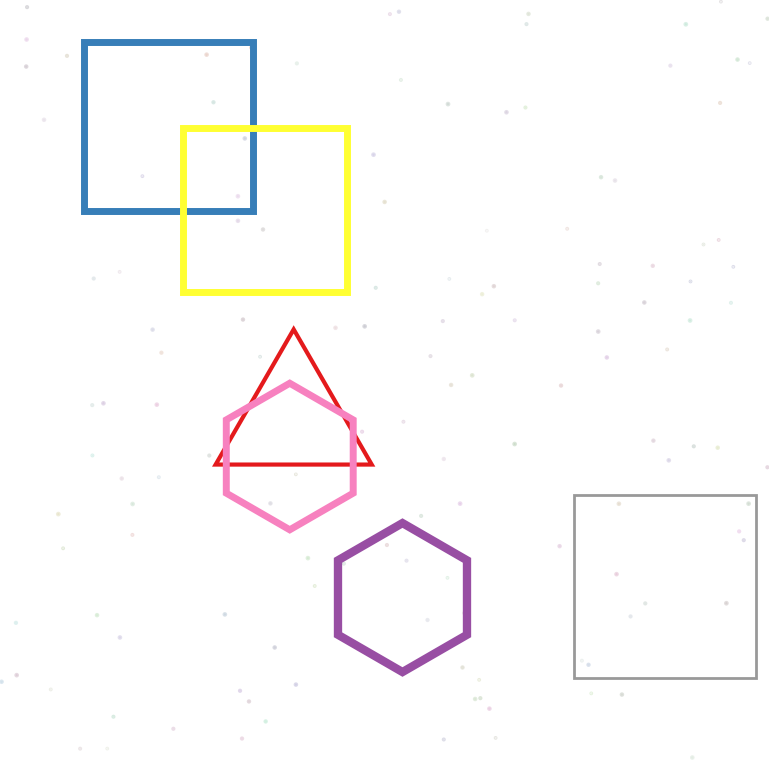[{"shape": "triangle", "thickness": 1.5, "radius": 0.59, "center": [0.381, 0.455]}, {"shape": "square", "thickness": 2.5, "radius": 0.55, "center": [0.219, 0.835]}, {"shape": "hexagon", "thickness": 3, "radius": 0.48, "center": [0.523, 0.224]}, {"shape": "square", "thickness": 2.5, "radius": 0.53, "center": [0.344, 0.727]}, {"shape": "hexagon", "thickness": 2.5, "radius": 0.48, "center": [0.376, 0.407]}, {"shape": "square", "thickness": 1, "radius": 0.59, "center": [0.864, 0.238]}]